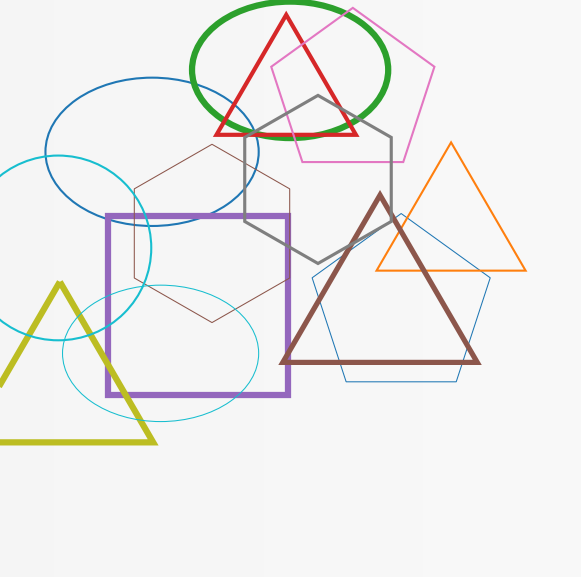[{"shape": "pentagon", "thickness": 0.5, "radius": 0.81, "center": [0.69, 0.468]}, {"shape": "oval", "thickness": 1, "radius": 0.92, "center": [0.262, 0.736]}, {"shape": "triangle", "thickness": 1, "radius": 0.74, "center": [0.776, 0.605]}, {"shape": "oval", "thickness": 3, "radius": 0.84, "center": [0.499, 0.878]}, {"shape": "triangle", "thickness": 2, "radius": 0.69, "center": [0.492, 0.835]}, {"shape": "square", "thickness": 3, "radius": 0.77, "center": [0.34, 0.47]}, {"shape": "hexagon", "thickness": 0.5, "radius": 0.77, "center": [0.365, 0.595]}, {"shape": "triangle", "thickness": 2.5, "radius": 0.97, "center": [0.654, 0.468]}, {"shape": "pentagon", "thickness": 1, "radius": 0.74, "center": [0.607, 0.838]}, {"shape": "hexagon", "thickness": 1.5, "radius": 0.73, "center": [0.547, 0.688]}, {"shape": "triangle", "thickness": 3, "radius": 0.93, "center": [0.103, 0.326]}, {"shape": "oval", "thickness": 0.5, "radius": 0.84, "center": [0.276, 0.387]}, {"shape": "circle", "thickness": 1, "radius": 0.8, "center": [0.1, 0.57]}]